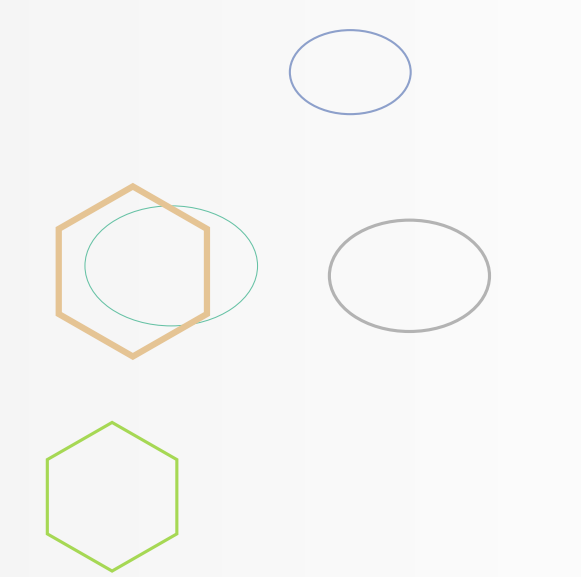[{"shape": "oval", "thickness": 0.5, "radius": 0.74, "center": [0.295, 0.539]}, {"shape": "oval", "thickness": 1, "radius": 0.52, "center": [0.603, 0.874]}, {"shape": "hexagon", "thickness": 1.5, "radius": 0.64, "center": [0.193, 0.139]}, {"shape": "hexagon", "thickness": 3, "radius": 0.74, "center": [0.229, 0.529]}, {"shape": "oval", "thickness": 1.5, "radius": 0.69, "center": [0.704, 0.522]}]